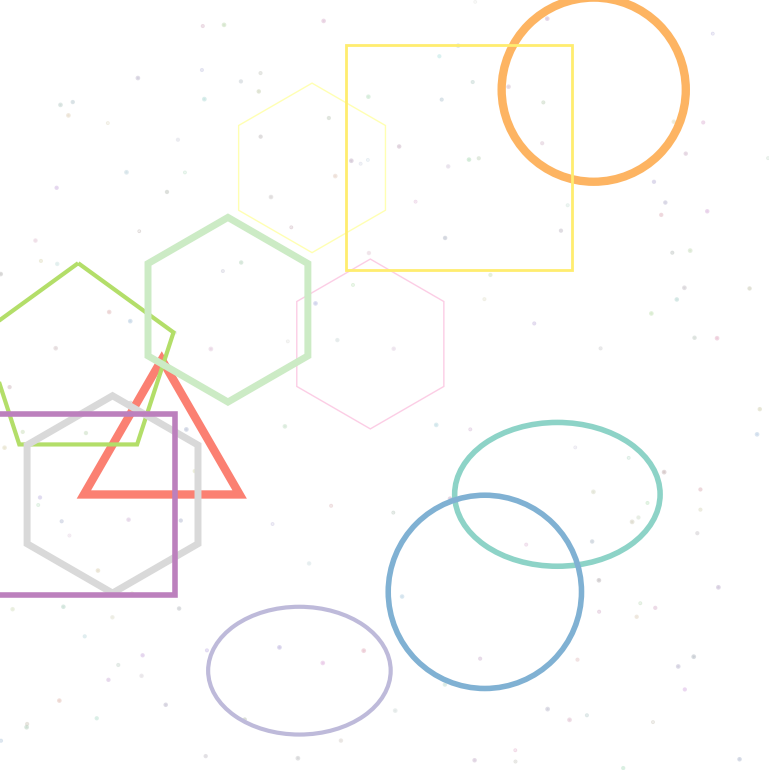[{"shape": "oval", "thickness": 2, "radius": 0.67, "center": [0.724, 0.358]}, {"shape": "hexagon", "thickness": 0.5, "radius": 0.55, "center": [0.405, 0.782]}, {"shape": "oval", "thickness": 1.5, "radius": 0.59, "center": [0.389, 0.129]}, {"shape": "triangle", "thickness": 3, "radius": 0.58, "center": [0.21, 0.416]}, {"shape": "circle", "thickness": 2, "radius": 0.63, "center": [0.63, 0.231]}, {"shape": "circle", "thickness": 3, "radius": 0.6, "center": [0.771, 0.884]}, {"shape": "pentagon", "thickness": 1.5, "radius": 0.65, "center": [0.102, 0.528]}, {"shape": "hexagon", "thickness": 0.5, "radius": 0.55, "center": [0.481, 0.553]}, {"shape": "hexagon", "thickness": 2.5, "radius": 0.64, "center": [0.146, 0.358]}, {"shape": "square", "thickness": 2, "radius": 0.59, "center": [0.109, 0.345]}, {"shape": "hexagon", "thickness": 2.5, "radius": 0.6, "center": [0.296, 0.598]}, {"shape": "square", "thickness": 1, "radius": 0.73, "center": [0.596, 0.795]}]